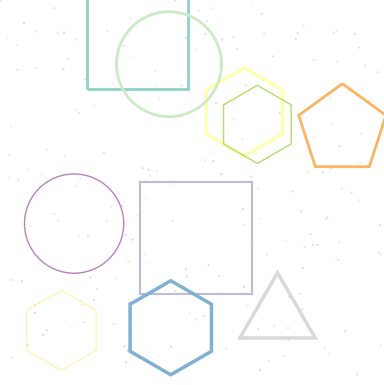[{"shape": "square", "thickness": 2, "radius": 0.66, "center": [0.358, 0.9]}, {"shape": "hexagon", "thickness": 2.5, "radius": 0.57, "center": [0.635, 0.709]}, {"shape": "square", "thickness": 1.5, "radius": 0.73, "center": [0.51, 0.381]}, {"shape": "hexagon", "thickness": 2.5, "radius": 0.61, "center": [0.444, 0.149]}, {"shape": "pentagon", "thickness": 2, "radius": 0.6, "center": [0.889, 0.664]}, {"shape": "hexagon", "thickness": 1, "radius": 0.51, "center": [0.668, 0.677]}, {"shape": "triangle", "thickness": 2.5, "radius": 0.56, "center": [0.721, 0.179]}, {"shape": "circle", "thickness": 1, "radius": 0.64, "center": [0.193, 0.419]}, {"shape": "circle", "thickness": 2, "radius": 0.68, "center": [0.439, 0.833]}, {"shape": "hexagon", "thickness": 0.5, "radius": 0.52, "center": [0.159, 0.142]}]